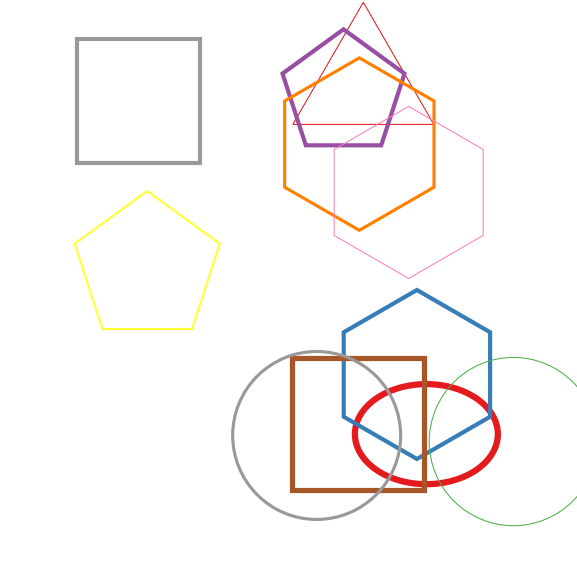[{"shape": "oval", "thickness": 3, "radius": 0.62, "center": [0.738, 0.247]}, {"shape": "triangle", "thickness": 0.5, "radius": 0.7, "center": [0.629, 0.854]}, {"shape": "hexagon", "thickness": 2, "radius": 0.73, "center": [0.722, 0.351]}, {"shape": "circle", "thickness": 0.5, "radius": 0.73, "center": [0.889, 0.235]}, {"shape": "pentagon", "thickness": 2, "radius": 0.56, "center": [0.595, 0.837]}, {"shape": "hexagon", "thickness": 1.5, "radius": 0.75, "center": [0.622, 0.75]}, {"shape": "pentagon", "thickness": 1, "radius": 0.66, "center": [0.255, 0.536]}, {"shape": "square", "thickness": 2.5, "radius": 0.57, "center": [0.62, 0.265]}, {"shape": "hexagon", "thickness": 0.5, "radius": 0.74, "center": [0.708, 0.666]}, {"shape": "circle", "thickness": 1.5, "radius": 0.73, "center": [0.548, 0.245]}, {"shape": "square", "thickness": 2, "radius": 0.53, "center": [0.239, 0.824]}]